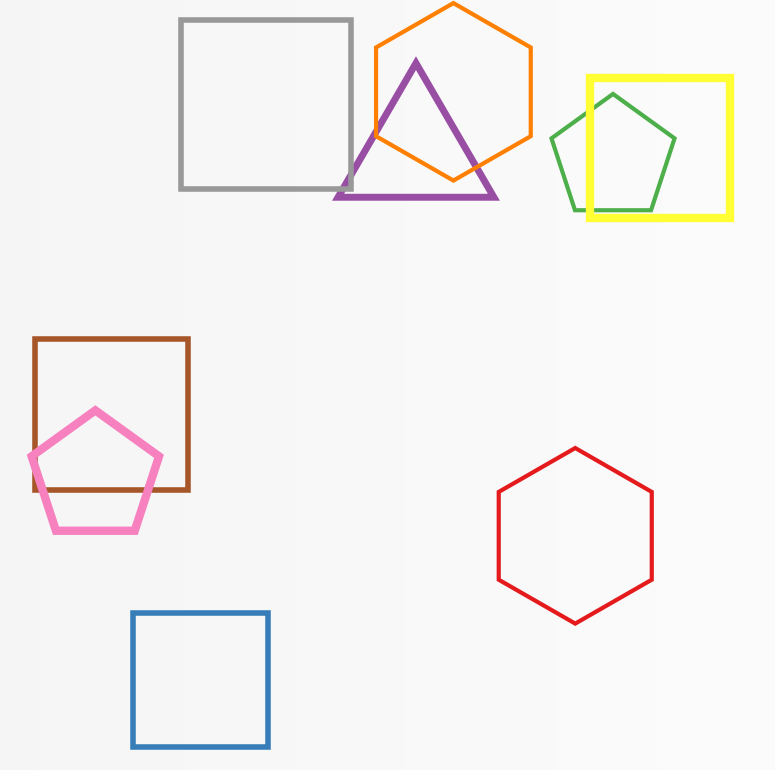[{"shape": "hexagon", "thickness": 1.5, "radius": 0.57, "center": [0.742, 0.304]}, {"shape": "square", "thickness": 2, "radius": 0.44, "center": [0.259, 0.117]}, {"shape": "pentagon", "thickness": 1.5, "radius": 0.42, "center": [0.791, 0.795]}, {"shape": "triangle", "thickness": 2.5, "radius": 0.58, "center": [0.537, 0.802]}, {"shape": "hexagon", "thickness": 1.5, "radius": 0.58, "center": [0.585, 0.881]}, {"shape": "square", "thickness": 3, "radius": 0.45, "center": [0.852, 0.808]}, {"shape": "square", "thickness": 2, "radius": 0.49, "center": [0.144, 0.462]}, {"shape": "pentagon", "thickness": 3, "radius": 0.43, "center": [0.123, 0.381]}, {"shape": "square", "thickness": 2, "radius": 0.55, "center": [0.343, 0.864]}]